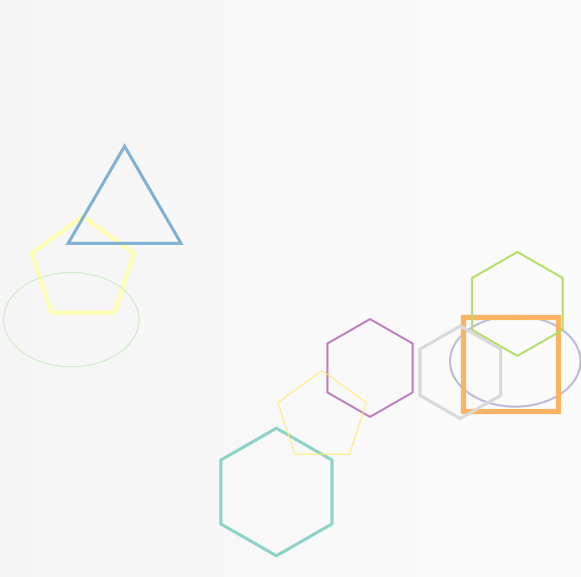[{"shape": "hexagon", "thickness": 1.5, "radius": 0.55, "center": [0.476, 0.147]}, {"shape": "pentagon", "thickness": 2, "radius": 0.46, "center": [0.143, 0.532]}, {"shape": "oval", "thickness": 1, "radius": 0.56, "center": [0.886, 0.374]}, {"shape": "triangle", "thickness": 1.5, "radius": 0.56, "center": [0.214, 0.634]}, {"shape": "square", "thickness": 2.5, "radius": 0.41, "center": [0.879, 0.368]}, {"shape": "hexagon", "thickness": 1, "radius": 0.45, "center": [0.89, 0.473]}, {"shape": "hexagon", "thickness": 1.5, "radius": 0.4, "center": [0.792, 0.354]}, {"shape": "hexagon", "thickness": 1, "radius": 0.42, "center": [0.637, 0.362]}, {"shape": "oval", "thickness": 0.5, "radius": 0.58, "center": [0.123, 0.446]}, {"shape": "pentagon", "thickness": 0.5, "radius": 0.4, "center": [0.554, 0.277]}]